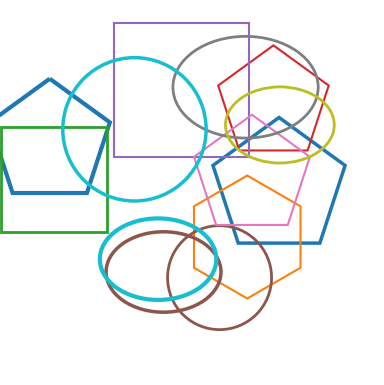[{"shape": "pentagon", "thickness": 2.5, "radius": 0.9, "center": [0.725, 0.515]}, {"shape": "pentagon", "thickness": 3, "radius": 0.82, "center": [0.129, 0.631]}, {"shape": "hexagon", "thickness": 1.5, "radius": 0.8, "center": [0.642, 0.384]}, {"shape": "square", "thickness": 2, "radius": 0.69, "center": [0.141, 0.534]}, {"shape": "pentagon", "thickness": 1.5, "radius": 0.75, "center": [0.71, 0.731]}, {"shape": "square", "thickness": 1.5, "radius": 0.87, "center": [0.471, 0.766]}, {"shape": "circle", "thickness": 2, "radius": 0.68, "center": [0.57, 0.279]}, {"shape": "oval", "thickness": 2.5, "radius": 0.75, "center": [0.425, 0.294]}, {"shape": "pentagon", "thickness": 1.5, "radius": 0.79, "center": [0.654, 0.544]}, {"shape": "oval", "thickness": 2, "radius": 0.94, "center": [0.638, 0.773]}, {"shape": "oval", "thickness": 2, "radius": 0.71, "center": [0.727, 0.675]}, {"shape": "oval", "thickness": 3, "radius": 0.76, "center": [0.411, 0.327]}, {"shape": "circle", "thickness": 2.5, "radius": 0.93, "center": [0.349, 0.664]}]